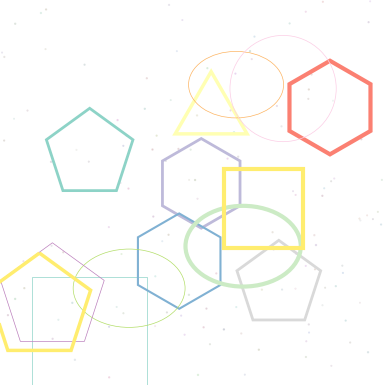[{"shape": "square", "thickness": 0.5, "radius": 0.75, "center": [0.231, 0.131]}, {"shape": "pentagon", "thickness": 2, "radius": 0.59, "center": [0.233, 0.601]}, {"shape": "triangle", "thickness": 2.5, "radius": 0.54, "center": [0.548, 0.706]}, {"shape": "hexagon", "thickness": 2, "radius": 0.58, "center": [0.523, 0.524]}, {"shape": "hexagon", "thickness": 3, "radius": 0.61, "center": [0.857, 0.721]}, {"shape": "hexagon", "thickness": 1.5, "radius": 0.62, "center": [0.465, 0.322]}, {"shape": "oval", "thickness": 0.5, "radius": 0.62, "center": [0.613, 0.78]}, {"shape": "oval", "thickness": 0.5, "radius": 0.73, "center": [0.335, 0.251]}, {"shape": "circle", "thickness": 0.5, "radius": 0.69, "center": [0.735, 0.77]}, {"shape": "pentagon", "thickness": 2, "radius": 0.57, "center": [0.724, 0.261]}, {"shape": "pentagon", "thickness": 0.5, "radius": 0.71, "center": [0.136, 0.228]}, {"shape": "oval", "thickness": 3, "radius": 0.75, "center": [0.632, 0.361]}, {"shape": "pentagon", "thickness": 2.5, "radius": 0.7, "center": [0.102, 0.203]}, {"shape": "square", "thickness": 3, "radius": 0.51, "center": [0.684, 0.459]}]